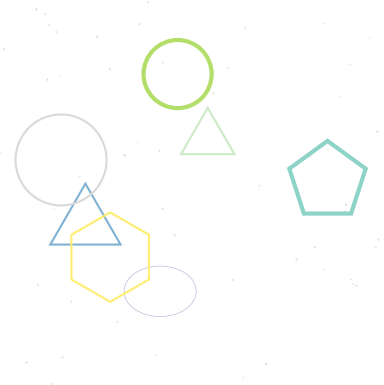[{"shape": "pentagon", "thickness": 3, "radius": 0.52, "center": [0.851, 0.53]}, {"shape": "oval", "thickness": 0.5, "radius": 0.47, "center": [0.416, 0.243]}, {"shape": "triangle", "thickness": 1.5, "radius": 0.53, "center": [0.222, 0.417]}, {"shape": "circle", "thickness": 3, "radius": 0.44, "center": [0.461, 0.808]}, {"shape": "circle", "thickness": 1.5, "radius": 0.59, "center": [0.159, 0.585]}, {"shape": "triangle", "thickness": 1.5, "radius": 0.4, "center": [0.54, 0.64]}, {"shape": "hexagon", "thickness": 1.5, "radius": 0.58, "center": [0.286, 0.332]}]